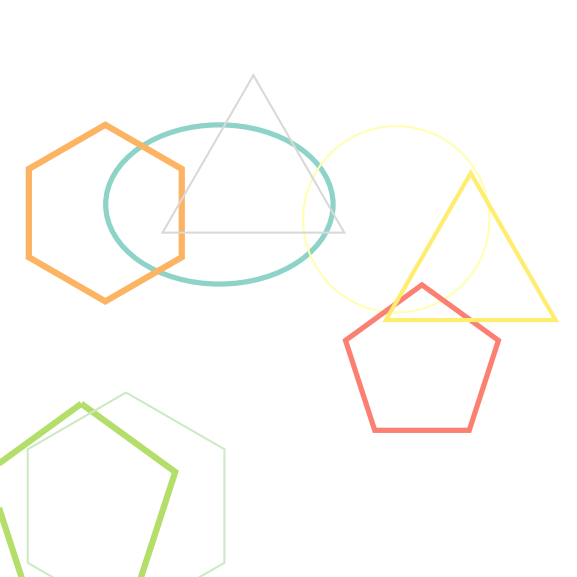[{"shape": "oval", "thickness": 2.5, "radius": 0.98, "center": [0.38, 0.645]}, {"shape": "circle", "thickness": 1, "radius": 0.81, "center": [0.686, 0.619]}, {"shape": "pentagon", "thickness": 2.5, "radius": 0.7, "center": [0.731, 0.367]}, {"shape": "hexagon", "thickness": 3, "radius": 0.76, "center": [0.182, 0.63]}, {"shape": "pentagon", "thickness": 3, "radius": 0.86, "center": [0.141, 0.129]}, {"shape": "triangle", "thickness": 1, "radius": 0.91, "center": [0.439, 0.687]}, {"shape": "hexagon", "thickness": 1, "radius": 0.98, "center": [0.218, 0.123]}, {"shape": "triangle", "thickness": 2, "radius": 0.85, "center": [0.815, 0.53]}]